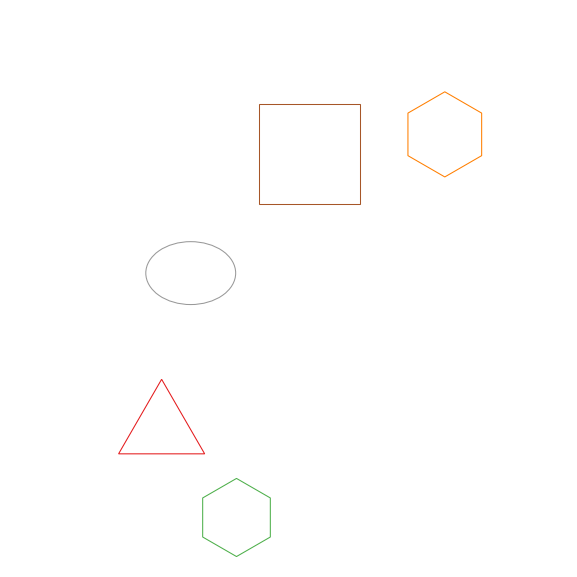[{"shape": "triangle", "thickness": 0.5, "radius": 0.43, "center": [0.28, 0.256]}, {"shape": "hexagon", "thickness": 0.5, "radius": 0.34, "center": [0.41, 0.103]}, {"shape": "hexagon", "thickness": 0.5, "radius": 0.37, "center": [0.77, 0.766]}, {"shape": "square", "thickness": 0.5, "radius": 0.44, "center": [0.536, 0.732]}, {"shape": "oval", "thickness": 0.5, "radius": 0.39, "center": [0.33, 0.526]}]